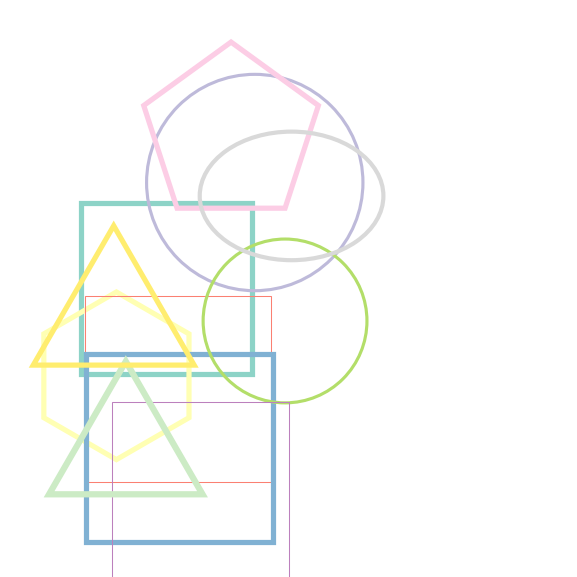[{"shape": "square", "thickness": 2.5, "radius": 0.74, "center": [0.289, 0.5]}, {"shape": "hexagon", "thickness": 2.5, "radius": 0.73, "center": [0.202, 0.348]}, {"shape": "circle", "thickness": 1.5, "radius": 0.94, "center": [0.441, 0.683]}, {"shape": "square", "thickness": 0.5, "radius": 0.81, "center": [0.309, 0.326]}, {"shape": "square", "thickness": 2.5, "radius": 0.81, "center": [0.311, 0.224]}, {"shape": "circle", "thickness": 1.5, "radius": 0.71, "center": [0.494, 0.443]}, {"shape": "pentagon", "thickness": 2.5, "radius": 0.8, "center": [0.4, 0.767]}, {"shape": "oval", "thickness": 2, "radius": 0.8, "center": [0.505, 0.66]}, {"shape": "square", "thickness": 0.5, "radius": 0.77, "center": [0.347, 0.149]}, {"shape": "triangle", "thickness": 3, "radius": 0.77, "center": [0.218, 0.22]}, {"shape": "triangle", "thickness": 2.5, "radius": 0.8, "center": [0.197, 0.447]}]